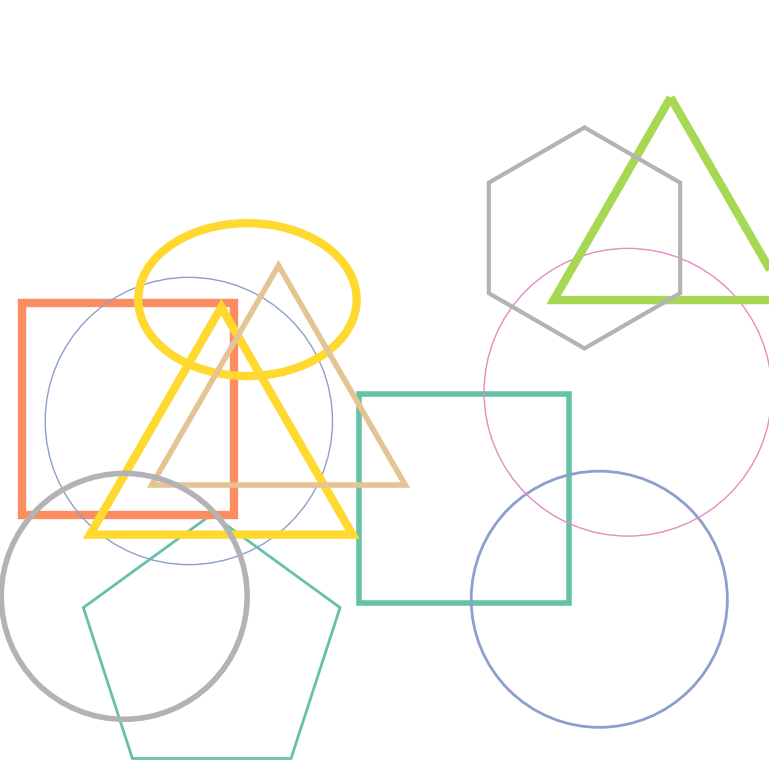[{"shape": "pentagon", "thickness": 1, "radius": 0.88, "center": [0.275, 0.157]}, {"shape": "square", "thickness": 2, "radius": 0.68, "center": [0.602, 0.353]}, {"shape": "square", "thickness": 3, "radius": 0.69, "center": [0.167, 0.469]}, {"shape": "circle", "thickness": 0.5, "radius": 0.93, "center": [0.245, 0.453]}, {"shape": "circle", "thickness": 1, "radius": 0.83, "center": [0.778, 0.222]}, {"shape": "circle", "thickness": 0.5, "radius": 0.93, "center": [0.815, 0.491]}, {"shape": "triangle", "thickness": 3, "radius": 0.88, "center": [0.871, 0.698]}, {"shape": "triangle", "thickness": 3, "radius": 0.98, "center": [0.287, 0.404]}, {"shape": "oval", "thickness": 3, "radius": 0.71, "center": [0.321, 0.611]}, {"shape": "triangle", "thickness": 2, "radius": 0.95, "center": [0.362, 0.465]}, {"shape": "circle", "thickness": 2, "radius": 0.8, "center": [0.161, 0.226]}, {"shape": "hexagon", "thickness": 1.5, "radius": 0.72, "center": [0.759, 0.691]}]